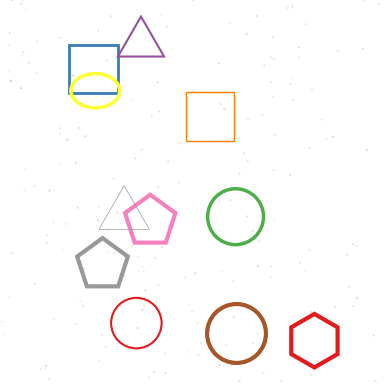[{"shape": "circle", "thickness": 1.5, "radius": 0.33, "center": [0.354, 0.161]}, {"shape": "hexagon", "thickness": 3, "radius": 0.35, "center": [0.817, 0.115]}, {"shape": "square", "thickness": 2, "radius": 0.31, "center": [0.243, 0.821]}, {"shape": "circle", "thickness": 2.5, "radius": 0.36, "center": [0.612, 0.437]}, {"shape": "triangle", "thickness": 1.5, "radius": 0.35, "center": [0.366, 0.888]}, {"shape": "square", "thickness": 1, "radius": 0.31, "center": [0.546, 0.697]}, {"shape": "oval", "thickness": 2.5, "radius": 0.32, "center": [0.248, 0.764]}, {"shape": "circle", "thickness": 3, "radius": 0.38, "center": [0.614, 0.134]}, {"shape": "pentagon", "thickness": 3, "radius": 0.34, "center": [0.39, 0.425]}, {"shape": "triangle", "thickness": 0.5, "radius": 0.38, "center": [0.322, 0.442]}, {"shape": "pentagon", "thickness": 3, "radius": 0.35, "center": [0.266, 0.312]}]